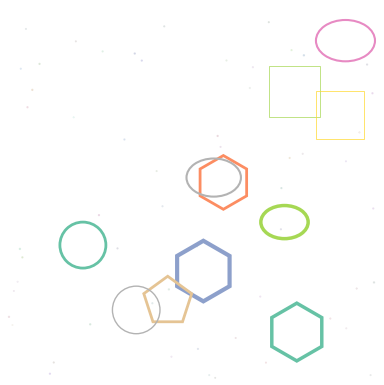[{"shape": "circle", "thickness": 2, "radius": 0.3, "center": [0.215, 0.363]}, {"shape": "hexagon", "thickness": 2.5, "radius": 0.37, "center": [0.771, 0.138]}, {"shape": "hexagon", "thickness": 2, "radius": 0.35, "center": [0.58, 0.526]}, {"shape": "hexagon", "thickness": 3, "radius": 0.39, "center": [0.528, 0.296]}, {"shape": "oval", "thickness": 1.5, "radius": 0.38, "center": [0.897, 0.894]}, {"shape": "square", "thickness": 0.5, "radius": 0.33, "center": [0.766, 0.762]}, {"shape": "oval", "thickness": 2.5, "radius": 0.31, "center": [0.739, 0.423]}, {"shape": "square", "thickness": 0.5, "radius": 0.31, "center": [0.883, 0.701]}, {"shape": "pentagon", "thickness": 2, "radius": 0.33, "center": [0.436, 0.217]}, {"shape": "circle", "thickness": 1, "radius": 0.31, "center": [0.354, 0.195]}, {"shape": "oval", "thickness": 1.5, "radius": 0.35, "center": [0.555, 0.539]}]